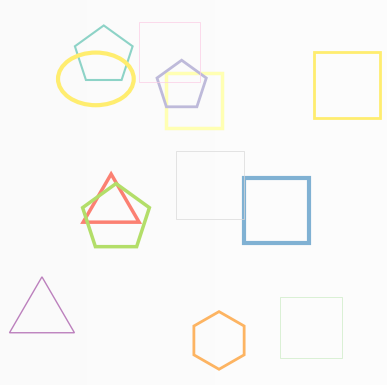[{"shape": "pentagon", "thickness": 1.5, "radius": 0.39, "center": [0.268, 0.856]}, {"shape": "square", "thickness": 2.5, "radius": 0.36, "center": [0.5, 0.738]}, {"shape": "pentagon", "thickness": 2, "radius": 0.33, "center": [0.469, 0.777]}, {"shape": "triangle", "thickness": 2.5, "radius": 0.42, "center": [0.287, 0.465]}, {"shape": "square", "thickness": 3, "radius": 0.42, "center": [0.713, 0.452]}, {"shape": "hexagon", "thickness": 2, "radius": 0.37, "center": [0.565, 0.116]}, {"shape": "pentagon", "thickness": 2.5, "radius": 0.45, "center": [0.299, 0.433]}, {"shape": "square", "thickness": 0.5, "radius": 0.39, "center": [0.437, 0.864]}, {"shape": "square", "thickness": 0.5, "radius": 0.44, "center": [0.542, 0.519]}, {"shape": "triangle", "thickness": 1, "radius": 0.48, "center": [0.108, 0.184]}, {"shape": "square", "thickness": 0.5, "radius": 0.4, "center": [0.803, 0.15]}, {"shape": "square", "thickness": 2, "radius": 0.42, "center": [0.896, 0.779]}, {"shape": "oval", "thickness": 3, "radius": 0.49, "center": [0.247, 0.795]}]